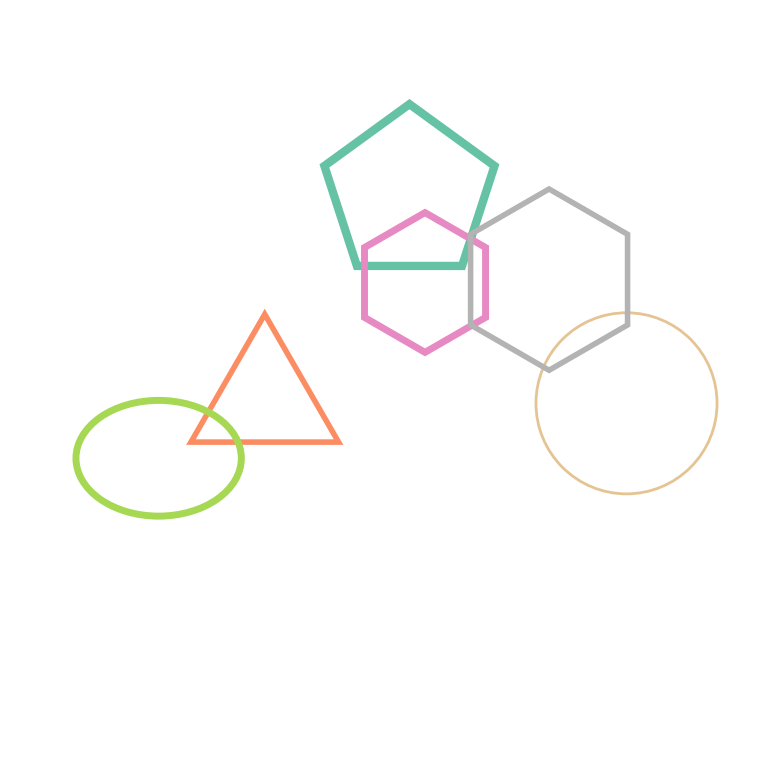[{"shape": "pentagon", "thickness": 3, "radius": 0.58, "center": [0.532, 0.749]}, {"shape": "triangle", "thickness": 2, "radius": 0.55, "center": [0.344, 0.481]}, {"shape": "hexagon", "thickness": 2.5, "radius": 0.45, "center": [0.552, 0.633]}, {"shape": "oval", "thickness": 2.5, "radius": 0.54, "center": [0.206, 0.405]}, {"shape": "circle", "thickness": 1, "radius": 0.59, "center": [0.814, 0.476]}, {"shape": "hexagon", "thickness": 2, "radius": 0.59, "center": [0.713, 0.637]}]